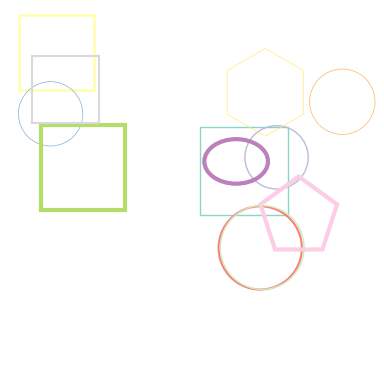[{"shape": "square", "thickness": 1, "radius": 0.57, "center": [0.633, 0.556]}, {"shape": "square", "thickness": 2, "radius": 0.49, "center": [0.147, 0.864]}, {"shape": "circle", "thickness": 1, "radius": 0.41, "center": [0.718, 0.591]}, {"shape": "circle", "thickness": 1.5, "radius": 0.54, "center": [0.676, 0.356]}, {"shape": "circle", "thickness": 0.5, "radius": 0.42, "center": [0.131, 0.704]}, {"shape": "circle", "thickness": 0.5, "radius": 0.42, "center": [0.889, 0.736]}, {"shape": "square", "thickness": 3, "radius": 0.55, "center": [0.215, 0.566]}, {"shape": "pentagon", "thickness": 3, "radius": 0.52, "center": [0.776, 0.437]}, {"shape": "square", "thickness": 1.5, "radius": 0.44, "center": [0.17, 0.768]}, {"shape": "oval", "thickness": 3, "radius": 0.41, "center": [0.613, 0.581]}, {"shape": "circle", "thickness": 1, "radius": 0.54, "center": [0.681, 0.357]}, {"shape": "hexagon", "thickness": 0.5, "radius": 0.57, "center": [0.689, 0.76]}]